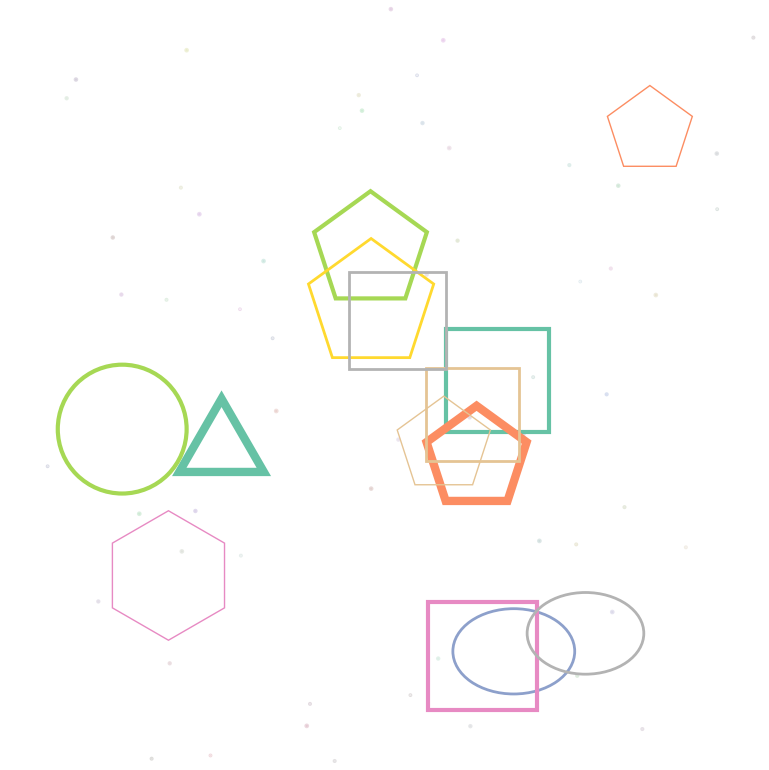[{"shape": "square", "thickness": 1.5, "radius": 0.33, "center": [0.647, 0.506]}, {"shape": "triangle", "thickness": 3, "radius": 0.32, "center": [0.288, 0.419]}, {"shape": "pentagon", "thickness": 3, "radius": 0.34, "center": [0.619, 0.405]}, {"shape": "pentagon", "thickness": 0.5, "radius": 0.29, "center": [0.844, 0.831]}, {"shape": "oval", "thickness": 1, "radius": 0.4, "center": [0.667, 0.154]}, {"shape": "hexagon", "thickness": 0.5, "radius": 0.42, "center": [0.219, 0.253]}, {"shape": "square", "thickness": 1.5, "radius": 0.35, "center": [0.626, 0.148]}, {"shape": "pentagon", "thickness": 1.5, "radius": 0.38, "center": [0.481, 0.675]}, {"shape": "circle", "thickness": 1.5, "radius": 0.42, "center": [0.159, 0.443]}, {"shape": "pentagon", "thickness": 1, "radius": 0.43, "center": [0.482, 0.605]}, {"shape": "pentagon", "thickness": 0.5, "radius": 0.32, "center": [0.576, 0.422]}, {"shape": "square", "thickness": 1, "radius": 0.3, "center": [0.613, 0.462]}, {"shape": "oval", "thickness": 1, "radius": 0.38, "center": [0.76, 0.177]}, {"shape": "square", "thickness": 1, "radius": 0.31, "center": [0.516, 0.583]}]